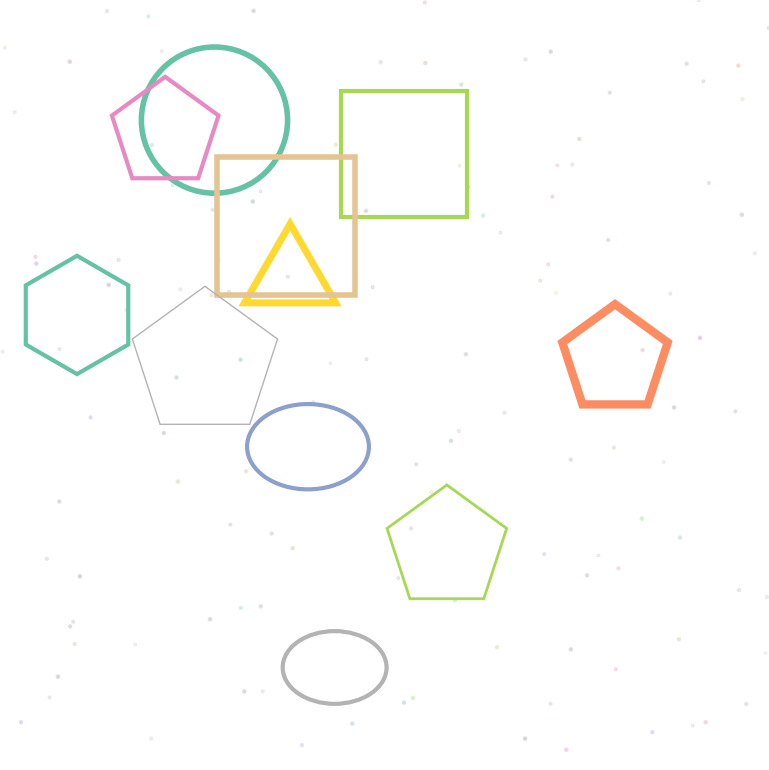[{"shape": "circle", "thickness": 2, "radius": 0.47, "center": [0.279, 0.844]}, {"shape": "hexagon", "thickness": 1.5, "radius": 0.38, "center": [0.1, 0.591]}, {"shape": "pentagon", "thickness": 3, "radius": 0.36, "center": [0.799, 0.533]}, {"shape": "oval", "thickness": 1.5, "radius": 0.4, "center": [0.4, 0.42]}, {"shape": "pentagon", "thickness": 1.5, "radius": 0.36, "center": [0.215, 0.827]}, {"shape": "square", "thickness": 1.5, "radius": 0.41, "center": [0.525, 0.8]}, {"shape": "pentagon", "thickness": 1, "radius": 0.41, "center": [0.58, 0.289]}, {"shape": "triangle", "thickness": 2.5, "radius": 0.34, "center": [0.377, 0.641]}, {"shape": "square", "thickness": 2, "radius": 0.45, "center": [0.372, 0.707]}, {"shape": "pentagon", "thickness": 0.5, "radius": 0.5, "center": [0.266, 0.529]}, {"shape": "oval", "thickness": 1.5, "radius": 0.34, "center": [0.435, 0.133]}]